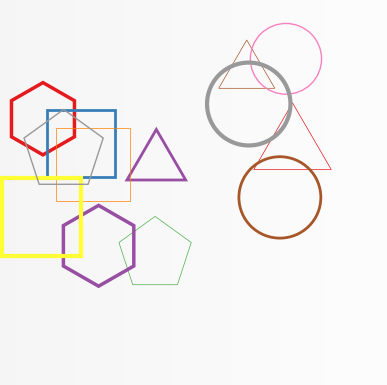[{"shape": "hexagon", "thickness": 2.5, "radius": 0.47, "center": [0.111, 0.692]}, {"shape": "triangle", "thickness": 0.5, "radius": 0.58, "center": [0.755, 0.617]}, {"shape": "square", "thickness": 2, "radius": 0.44, "center": [0.208, 0.627]}, {"shape": "pentagon", "thickness": 0.5, "radius": 0.49, "center": [0.4, 0.34]}, {"shape": "triangle", "thickness": 2, "radius": 0.44, "center": [0.403, 0.576]}, {"shape": "hexagon", "thickness": 2.5, "radius": 0.52, "center": [0.254, 0.362]}, {"shape": "square", "thickness": 0.5, "radius": 0.48, "center": [0.24, 0.572]}, {"shape": "square", "thickness": 3, "radius": 0.51, "center": [0.107, 0.436]}, {"shape": "circle", "thickness": 2, "radius": 0.53, "center": [0.722, 0.487]}, {"shape": "triangle", "thickness": 0.5, "radius": 0.42, "center": [0.637, 0.812]}, {"shape": "circle", "thickness": 1, "radius": 0.46, "center": [0.738, 0.847]}, {"shape": "pentagon", "thickness": 1, "radius": 0.54, "center": [0.164, 0.608]}, {"shape": "circle", "thickness": 3, "radius": 0.54, "center": [0.642, 0.73]}]